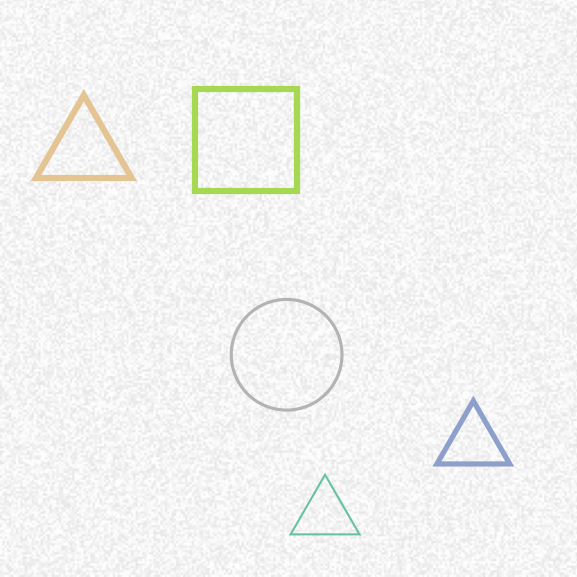[{"shape": "triangle", "thickness": 1, "radius": 0.34, "center": [0.563, 0.108]}, {"shape": "triangle", "thickness": 2.5, "radius": 0.36, "center": [0.82, 0.232]}, {"shape": "square", "thickness": 3, "radius": 0.44, "center": [0.426, 0.757]}, {"shape": "triangle", "thickness": 3, "radius": 0.48, "center": [0.145, 0.739]}, {"shape": "circle", "thickness": 1.5, "radius": 0.48, "center": [0.496, 0.385]}]